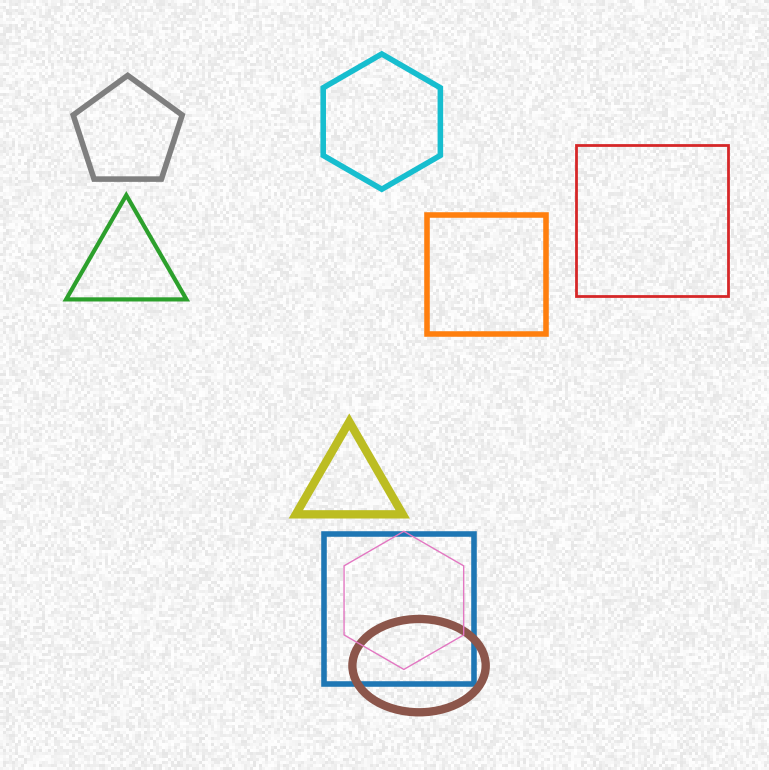[{"shape": "square", "thickness": 2, "radius": 0.49, "center": [0.518, 0.209]}, {"shape": "square", "thickness": 2, "radius": 0.39, "center": [0.632, 0.644]}, {"shape": "triangle", "thickness": 1.5, "radius": 0.45, "center": [0.164, 0.656]}, {"shape": "square", "thickness": 1, "radius": 0.49, "center": [0.846, 0.714]}, {"shape": "oval", "thickness": 3, "radius": 0.43, "center": [0.544, 0.136]}, {"shape": "hexagon", "thickness": 0.5, "radius": 0.45, "center": [0.524, 0.22]}, {"shape": "pentagon", "thickness": 2, "radius": 0.37, "center": [0.166, 0.828]}, {"shape": "triangle", "thickness": 3, "radius": 0.4, "center": [0.454, 0.372]}, {"shape": "hexagon", "thickness": 2, "radius": 0.44, "center": [0.496, 0.842]}]